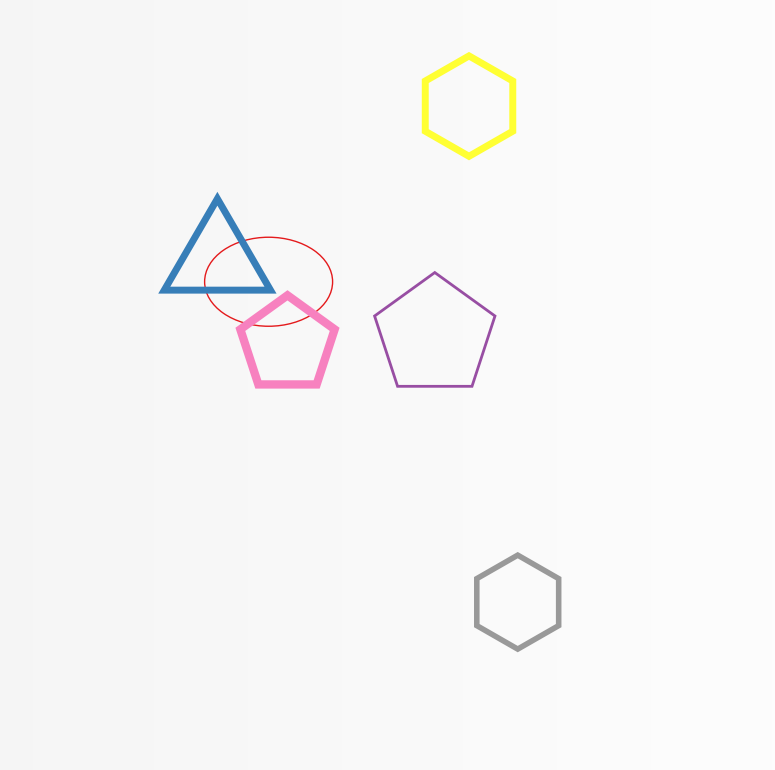[{"shape": "oval", "thickness": 0.5, "radius": 0.41, "center": [0.347, 0.634]}, {"shape": "triangle", "thickness": 2.5, "radius": 0.4, "center": [0.281, 0.663]}, {"shape": "pentagon", "thickness": 1, "radius": 0.41, "center": [0.561, 0.564]}, {"shape": "hexagon", "thickness": 2.5, "radius": 0.33, "center": [0.605, 0.862]}, {"shape": "pentagon", "thickness": 3, "radius": 0.32, "center": [0.371, 0.552]}, {"shape": "hexagon", "thickness": 2, "radius": 0.31, "center": [0.668, 0.218]}]